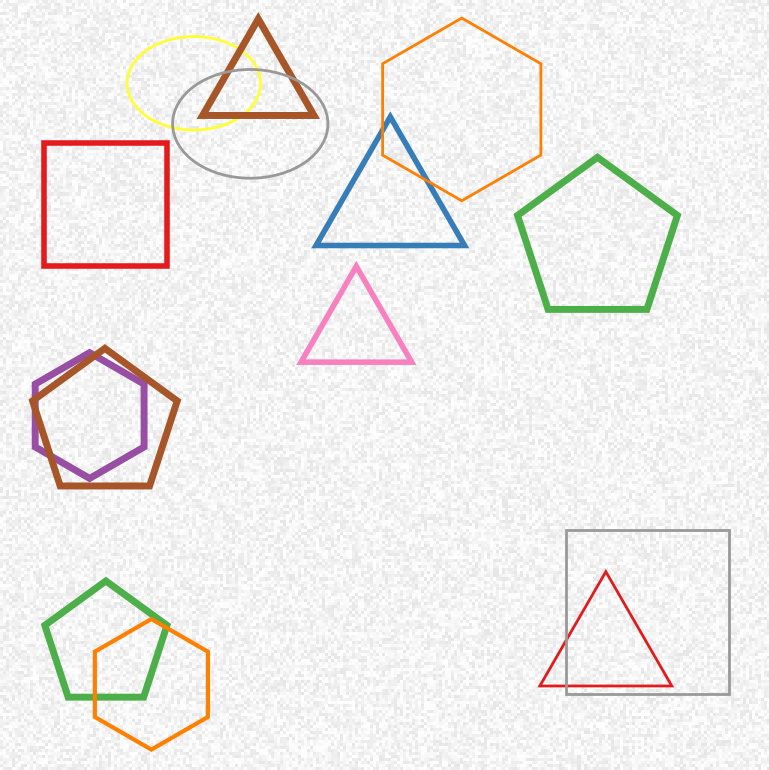[{"shape": "triangle", "thickness": 1, "radius": 0.49, "center": [0.787, 0.159]}, {"shape": "square", "thickness": 2, "radius": 0.4, "center": [0.137, 0.734]}, {"shape": "triangle", "thickness": 2, "radius": 0.56, "center": [0.507, 0.737]}, {"shape": "pentagon", "thickness": 2.5, "radius": 0.55, "center": [0.776, 0.687]}, {"shape": "pentagon", "thickness": 2.5, "radius": 0.42, "center": [0.138, 0.162]}, {"shape": "hexagon", "thickness": 2.5, "radius": 0.41, "center": [0.116, 0.46]}, {"shape": "hexagon", "thickness": 1.5, "radius": 0.42, "center": [0.197, 0.111]}, {"shape": "hexagon", "thickness": 1, "radius": 0.59, "center": [0.6, 0.858]}, {"shape": "oval", "thickness": 1, "radius": 0.43, "center": [0.252, 0.892]}, {"shape": "pentagon", "thickness": 2.5, "radius": 0.49, "center": [0.136, 0.449]}, {"shape": "triangle", "thickness": 2.5, "radius": 0.42, "center": [0.335, 0.892]}, {"shape": "triangle", "thickness": 2, "radius": 0.41, "center": [0.463, 0.571]}, {"shape": "square", "thickness": 1, "radius": 0.53, "center": [0.841, 0.205]}, {"shape": "oval", "thickness": 1, "radius": 0.5, "center": [0.325, 0.839]}]